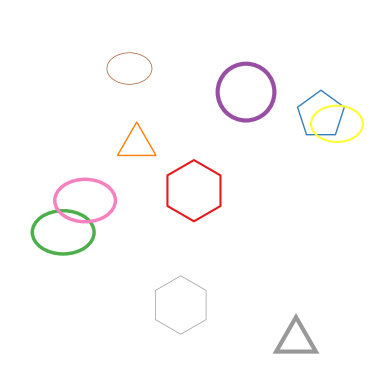[{"shape": "hexagon", "thickness": 1.5, "radius": 0.4, "center": [0.504, 0.505]}, {"shape": "pentagon", "thickness": 1, "radius": 0.32, "center": [0.834, 0.702]}, {"shape": "oval", "thickness": 2.5, "radius": 0.4, "center": [0.164, 0.397]}, {"shape": "circle", "thickness": 3, "radius": 0.37, "center": [0.639, 0.761]}, {"shape": "triangle", "thickness": 1, "radius": 0.29, "center": [0.355, 0.625]}, {"shape": "oval", "thickness": 1.5, "radius": 0.34, "center": [0.875, 0.678]}, {"shape": "oval", "thickness": 0.5, "radius": 0.29, "center": [0.336, 0.822]}, {"shape": "oval", "thickness": 2.5, "radius": 0.39, "center": [0.221, 0.479]}, {"shape": "hexagon", "thickness": 0.5, "radius": 0.38, "center": [0.47, 0.208]}, {"shape": "triangle", "thickness": 3, "radius": 0.3, "center": [0.769, 0.117]}]